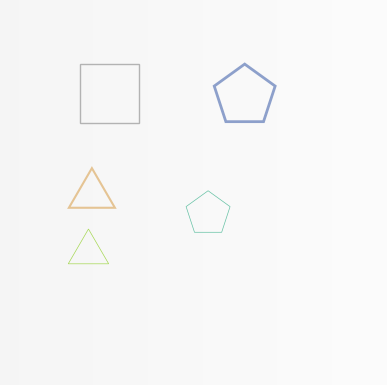[{"shape": "pentagon", "thickness": 0.5, "radius": 0.3, "center": [0.537, 0.445]}, {"shape": "pentagon", "thickness": 2, "radius": 0.41, "center": [0.631, 0.751]}, {"shape": "triangle", "thickness": 0.5, "radius": 0.3, "center": [0.228, 0.345]}, {"shape": "triangle", "thickness": 1.5, "radius": 0.34, "center": [0.237, 0.495]}, {"shape": "square", "thickness": 1, "radius": 0.38, "center": [0.282, 0.757]}]